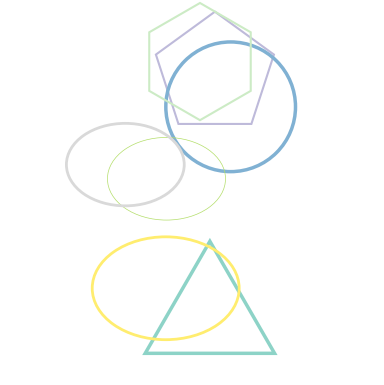[{"shape": "triangle", "thickness": 2.5, "radius": 0.97, "center": [0.545, 0.179]}, {"shape": "pentagon", "thickness": 1.5, "radius": 0.81, "center": [0.558, 0.808]}, {"shape": "circle", "thickness": 2.5, "radius": 0.84, "center": [0.599, 0.723]}, {"shape": "oval", "thickness": 0.5, "radius": 0.77, "center": [0.432, 0.536]}, {"shape": "oval", "thickness": 2, "radius": 0.77, "center": [0.326, 0.572]}, {"shape": "hexagon", "thickness": 1.5, "radius": 0.76, "center": [0.519, 0.84]}, {"shape": "oval", "thickness": 2, "radius": 0.95, "center": [0.43, 0.251]}]